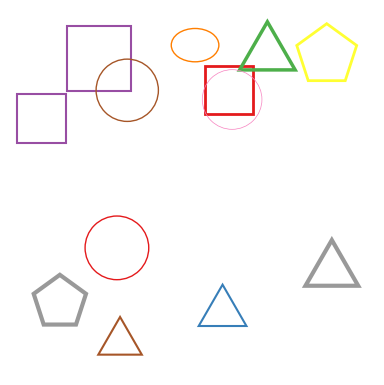[{"shape": "square", "thickness": 2, "radius": 0.31, "center": [0.595, 0.766]}, {"shape": "circle", "thickness": 1, "radius": 0.41, "center": [0.304, 0.356]}, {"shape": "triangle", "thickness": 1.5, "radius": 0.36, "center": [0.578, 0.189]}, {"shape": "triangle", "thickness": 2.5, "radius": 0.42, "center": [0.695, 0.86]}, {"shape": "square", "thickness": 1.5, "radius": 0.42, "center": [0.258, 0.848]}, {"shape": "square", "thickness": 1.5, "radius": 0.31, "center": [0.108, 0.692]}, {"shape": "oval", "thickness": 1, "radius": 0.31, "center": [0.507, 0.883]}, {"shape": "pentagon", "thickness": 2, "radius": 0.41, "center": [0.849, 0.857]}, {"shape": "triangle", "thickness": 1.5, "radius": 0.33, "center": [0.312, 0.111]}, {"shape": "circle", "thickness": 1, "radius": 0.4, "center": [0.331, 0.766]}, {"shape": "circle", "thickness": 0.5, "radius": 0.39, "center": [0.603, 0.742]}, {"shape": "pentagon", "thickness": 3, "radius": 0.36, "center": [0.155, 0.215]}, {"shape": "triangle", "thickness": 3, "radius": 0.4, "center": [0.862, 0.297]}]